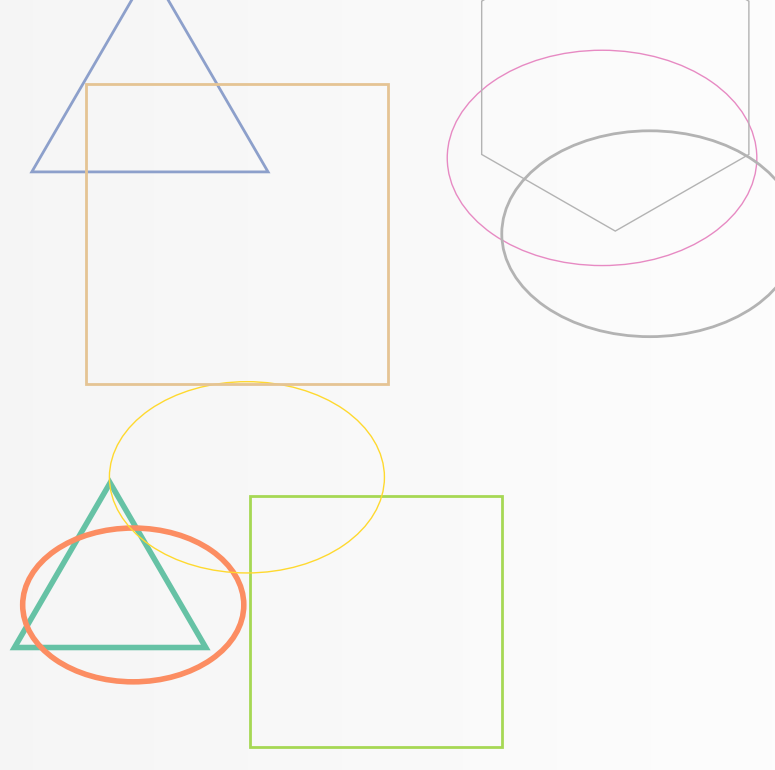[{"shape": "triangle", "thickness": 2, "radius": 0.71, "center": [0.142, 0.23]}, {"shape": "oval", "thickness": 2, "radius": 0.71, "center": [0.172, 0.214]}, {"shape": "triangle", "thickness": 1, "radius": 0.88, "center": [0.193, 0.865]}, {"shape": "oval", "thickness": 0.5, "radius": 1.0, "center": [0.777, 0.795]}, {"shape": "square", "thickness": 1, "radius": 0.81, "center": [0.485, 0.193]}, {"shape": "oval", "thickness": 0.5, "radius": 0.89, "center": [0.319, 0.38]}, {"shape": "square", "thickness": 1, "radius": 0.98, "center": [0.305, 0.696]}, {"shape": "oval", "thickness": 1, "radius": 0.95, "center": [0.838, 0.696]}, {"shape": "hexagon", "thickness": 0.5, "radius": 1.0, "center": [0.794, 0.899]}]